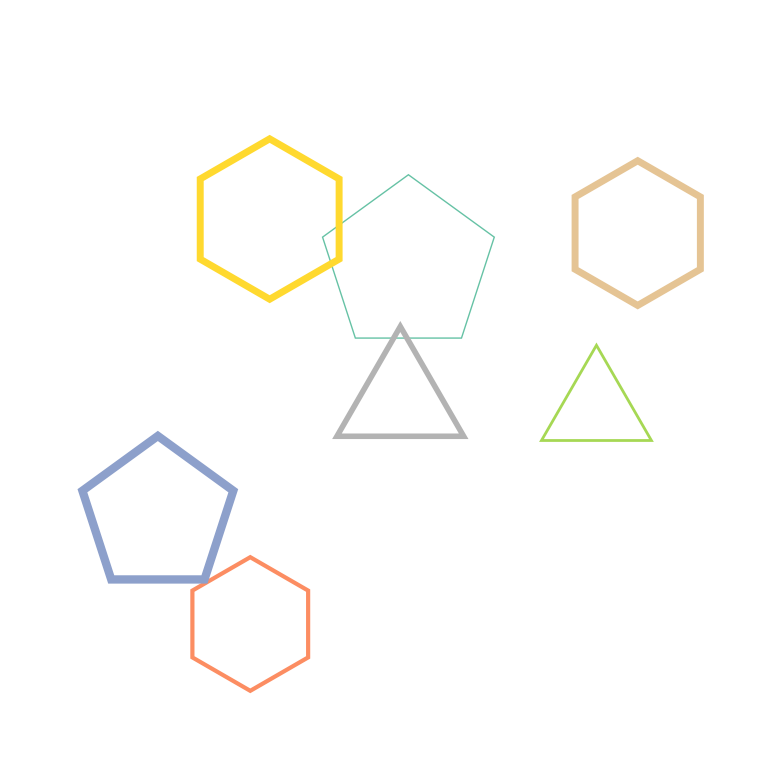[{"shape": "pentagon", "thickness": 0.5, "radius": 0.59, "center": [0.53, 0.656]}, {"shape": "hexagon", "thickness": 1.5, "radius": 0.43, "center": [0.325, 0.19]}, {"shape": "pentagon", "thickness": 3, "radius": 0.52, "center": [0.205, 0.331]}, {"shape": "triangle", "thickness": 1, "radius": 0.41, "center": [0.775, 0.469]}, {"shape": "hexagon", "thickness": 2.5, "radius": 0.52, "center": [0.35, 0.716]}, {"shape": "hexagon", "thickness": 2.5, "radius": 0.47, "center": [0.828, 0.697]}, {"shape": "triangle", "thickness": 2, "radius": 0.48, "center": [0.52, 0.481]}]